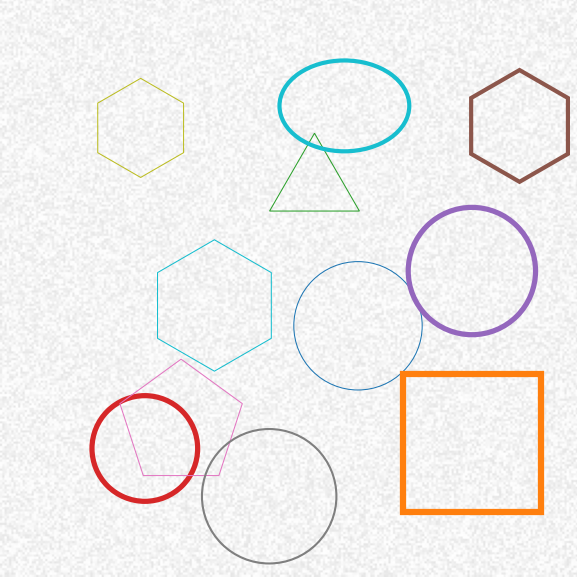[{"shape": "circle", "thickness": 0.5, "radius": 0.56, "center": [0.62, 0.435]}, {"shape": "square", "thickness": 3, "radius": 0.6, "center": [0.817, 0.232]}, {"shape": "triangle", "thickness": 0.5, "radius": 0.45, "center": [0.545, 0.679]}, {"shape": "circle", "thickness": 2.5, "radius": 0.46, "center": [0.251, 0.223]}, {"shape": "circle", "thickness": 2.5, "radius": 0.55, "center": [0.817, 0.53]}, {"shape": "hexagon", "thickness": 2, "radius": 0.48, "center": [0.9, 0.781]}, {"shape": "pentagon", "thickness": 0.5, "radius": 0.56, "center": [0.314, 0.266]}, {"shape": "circle", "thickness": 1, "radius": 0.58, "center": [0.466, 0.14]}, {"shape": "hexagon", "thickness": 0.5, "radius": 0.43, "center": [0.244, 0.778]}, {"shape": "hexagon", "thickness": 0.5, "radius": 0.57, "center": [0.371, 0.47]}, {"shape": "oval", "thickness": 2, "radius": 0.56, "center": [0.596, 0.816]}]